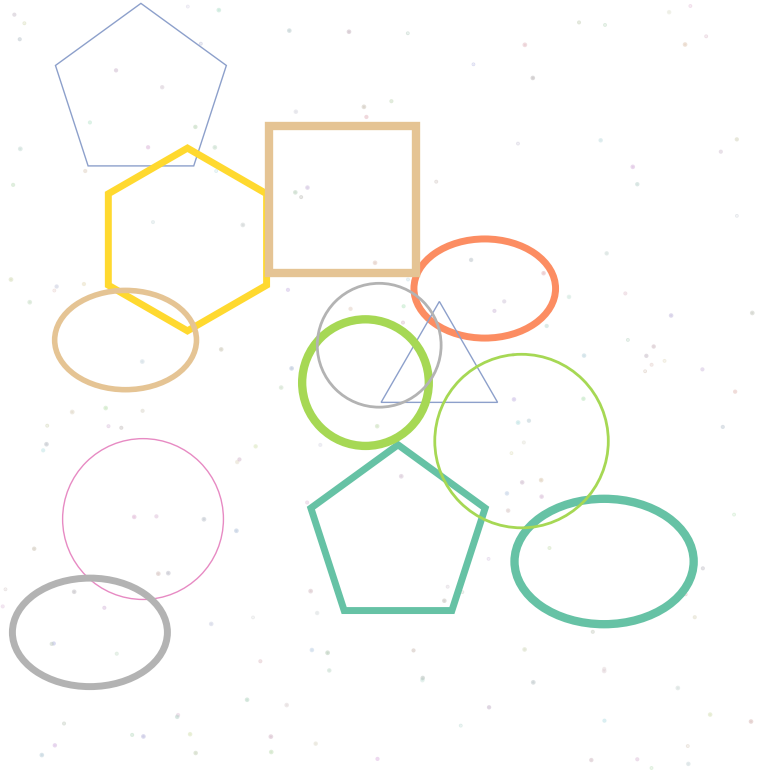[{"shape": "pentagon", "thickness": 2.5, "radius": 0.59, "center": [0.517, 0.303]}, {"shape": "oval", "thickness": 3, "radius": 0.58, "center": [0.785, 0.271]}, {"shape": "oval", "thickness": 2.5, "radius": 0.46, "center": [0.63, 0.625]}, {"shape": "triangle", "thickness": 0.5, "radius": 0.44, "center": [0.571, 0.521]}, {"shape": "pentagon", "thickness": 0.5, "radius": 0.58, "center": [0.183, 0.879]}, {"shape": "circle", "thickness": 0.5, "radius": 0.52, "center": [0.186, 0.326]}, {"shape": "circle", "thickness": 3, "radius": 0.41, "center": [0.475, 0.503]}, {"shape": "circle", "thickness": 1, "radius": 0.56, "center": [0.677, 0.427]}, {"shape": "hexagon", "thickness": 2.5, "radius": 0.59, "center": [0.243, 0.689]}, {"shape": "oval", "thickness": 2, "radius": 0.46, "center": [0.163, 0.558]}, {"shape": "square", "thickness": 3, "radius": 0.48, "center": [0.445, 0.741]}, {"shape": "circle", "thickness": 1, "radius": 0.4, "center": [0.492, 0.552]}, {"shape": "oval", "thickness": 2.5, "radius": 0.5, "center": [0.117, 0.179]}]